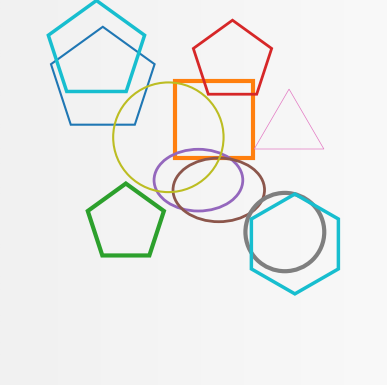[{"shape": "pentagon", "thickness": 1.5, "radius": 0.7, "center": [0.265, 0.79]}, {"shape": "square", "thickness": 3, "radius": 0.5, "center": [0.553, 0.69]}, {"shape": "pentagon", "thickness": 3, "radius": 0.52, "center": [0.325, 0.42]}, {"shape": "pentagon", "thickness": 2, "radius": 0.53, "center": [0.6, 0.841]}, {"shape": "oval", "thickness": 2, "radius": 0.57, "center": [0.512, 0.532]}, {"shape": "oval", "thickness": 2, "radius": 0.59, "center": [0.565, 0.507]}, {"shape": "triangle", "thickness": 0.5, "radius": 0.52, "center": [0.746, 0.665]}, {"shape": "circle", "thickness": 3, "radius": 0.51, "center": [0.735, 0.397]}, {"shape": "circle", "thickness": 1.5, "radius": 0.71, "center": [0.435, 0.643]}, {"shape": "pentagon", "thickness": 2.5, "radius": 0.65, "center": [0.249, 0.868]}, {"shape": "hexagon", "thickness": 2.5, "radius": 0.65, "center": [0.761, 0.366]}]